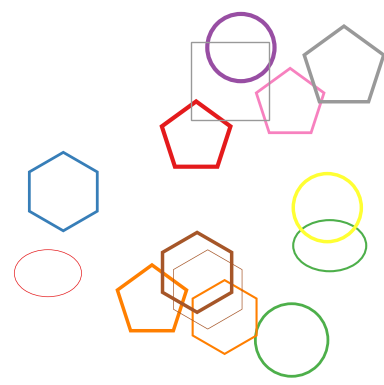[{"shape": "pentagon", "thickness": 3, "radius": 0.47, "center": [0.509, 0.643]}, {"shape": "oval", "thickness": 0.5, "radius": 0.44, "center": [0.124, 0.29]}, {"shape": "hexagon", "thickness": 2, "radius": 0.51, "center": [0.164, 0.502]}, {"shape": "oval", "thickness": 1.5, "radius": 0.47, "center": [0.856, 0.362]}, {"shape": "circle", "thickness": 2, "radius": 0.47, "center": [0.758, 0.117]}, {"shape": "circle", "thickness": 3, "radius": 0.44, "center": [0.626, 0.876]}, {"shape": "hexagon", "thickness": 1.5, "radius": 0.48, "center": [0.583, 0.177]}, {"shape": "pentagon", "thickness": 2.5, "radius": 0.47, "center": [0.395, 0.217]}, {"shape": "circle", "thickness": 2.5, "radius": 0.44, "center": [0.85, 0.461]}, {"shape": "hexagon", "thickness": 0.5, "radius": 0.51, "center": [0.54, 0.248]}, {"shape": "hexagon", "thickness": 2.5, "radius": 0.52, "center": [0.512, 0.293]}, {"shape": "pentagon", "thickness": 2, "radius": 0.46, "center": [0.754, 0.73]}, {"shape": "pentagon", "thickness": 2.5, "radius": 0.54, "center": [0.893, 0.824]}, {"shape": "square", "thickness": 1, "radius": 0.51, "center": [0.596, 0.788]}]